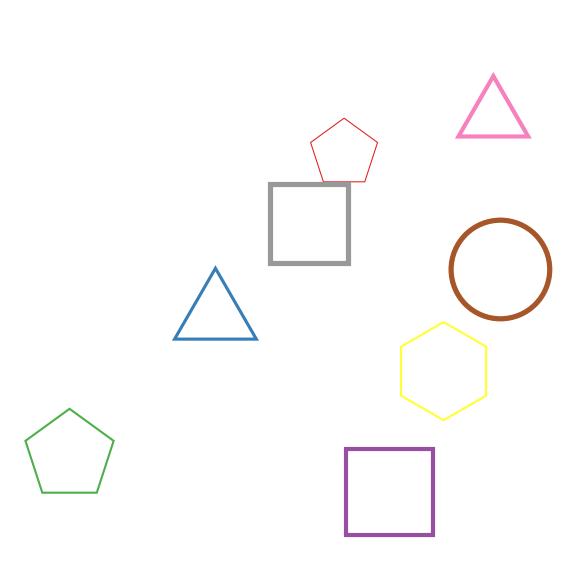[{"shape": "pentagon", "thickness": 0.5, "radius": 0.3, "center": [0.596, 0.734]}, {"shape": "triangle", "thickness": 1.5, "radius": 0.41, "center": [0.373, 0.453]}, {"shape": "pentagon", "thickness": 1, "radius": 0.4, "center": [0.12, 0.211]}, {"shape": "square", "thickness": 2, "radius": 0.38, "center": [0.674, 0.147]}, {"shape": "hexagon", "thickness": 1, "radius": 0.42, "center": [0.768, 0.356]}, {"shape": "circle", "thickness": 2.5, "radius": 0.43, "center": [0.867, 0.532]}, {"shape": "triangle", "thickness": 2, "radius": 0.35, "center": [0.854, 0.798]}, {"shape": "square", "thickness": 2.5, "radius": 0.34, "center": [0.535, 0.612]}]